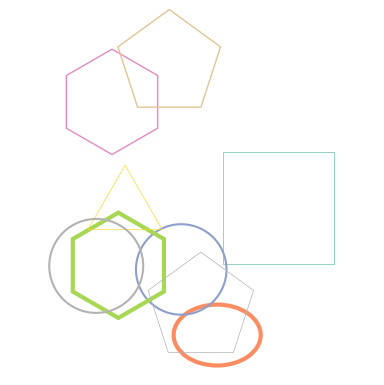[{"shape": "square", "thickness": 0.5, "radius": 0.72, "center": [0.722, 0.46]}, {"shape": "oval", "thickness": 3, "radius": 0.57, "center": [0.564, 0.13]}, {"shape": "circle", "thickness": 1.5, "radius": 0.59, "center": [0.471, 0.3]}, {"shape": "hexagon", "thickness": 1, "radius": 0.68, "center": [0.291, 0.735]}, {"shape": "hexagon", "thickness": 3, "radius": 0.68, "center": [0.307, 0.311]}, {"shape": "triangle", "thickness": 0.5, "radius": 0.56, "center": [0.325, 0.46]}, {"shape": "pentagon", "thickness": 1, "radius": 0.7, "center": [0.44, 0.835]}, {"shape": "pentagon", "thickness": 0.5, "radius": 0.72, "center": [0.522, 0.201]}, {"shape": "circle", "thickness": 1.5, "radius": 0.61, "center": [0.25, 0.309]}]